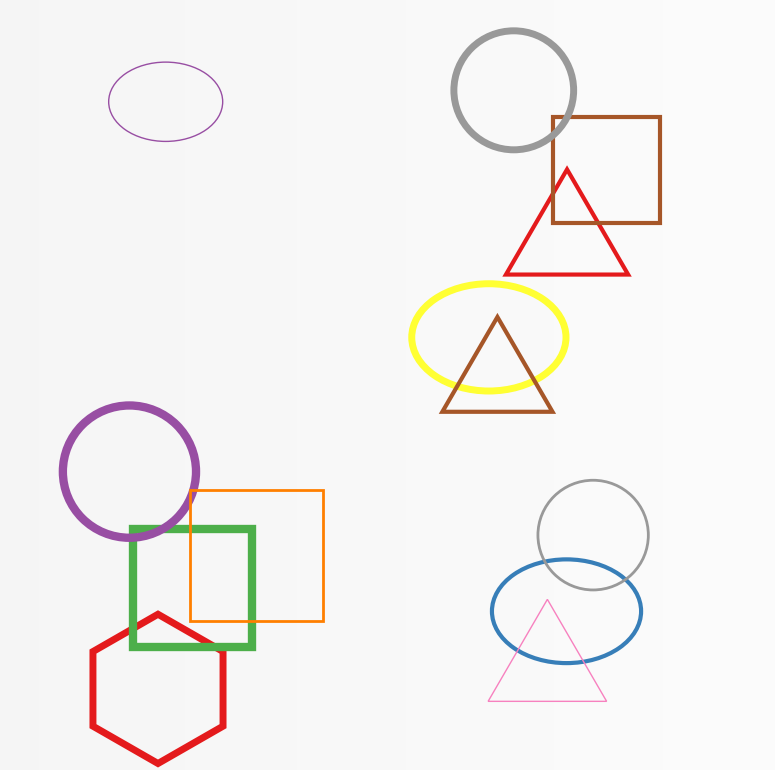[{"shape": "triangle", "thickness": 1.5, "radius": 0.46, "center": [0.732, 0.689]}, {"shape": "hexagon", "thickness": 2.5, "radius": 0.48, "center": [0.204, 0.105]}, {"shape": "oval", "thickness": 1.5, "radius": 0.48, "center": [0.731, 0.206]}, {"shape": "square", "thickness": 3, "radius": 0.38, "center": [0.248, 0.237]}, {"shape": "circle", "thickness": 3, "radius": 0.43, "center": [0.167, 0.388]}, {"shape": "oval", "thickness": 0.5, "radius": 0.37, "center": [0.214, 0.868]}, {"shape": "square", "thickness": 1, "radius": 0.43, "center": [0.331, 0.278]}, {"shape": "oval", "thickness": 2.5, "radius": 0.5, "center": [0.631, 0.562]}, {"shape": "square", "thickness": 1.5, "radius": 0.34, "center": [0.783, 0.779]}, {"shape": "triangle", "thickness": 1.5, "radius": 0.41, "center": [0.642, 0.506]}, {"shape": "triangle", "thickness": 0.5, "radius": 0.44, "center": [0.706, 0.133]}, {"shape": "circle", "thickness": 2.5, "radius": 0.39, "center": [0.663, 0.883]}, {"shape": "circle", "thickness": 1, "radius": 0.36, "center": [0.765, 0.305]}]